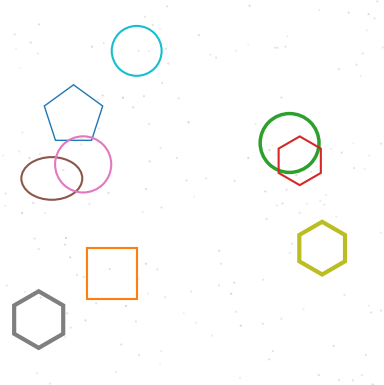[{"shape": "pentagon", "thickness": 1, "radius": 0.4, "center": [0.191, 0.7]}, {"shape": "square", "thickness": 1.5, "radius": 0.33, "center": [0.291, 0.289]}, {"shape": "circle", "thickness": 2.5, "radius": 0.38, "center": [0.752, 0.629]}, {"shape": "hexagon", "thickness": 1.5, "radius": 0.32, "center": [0.779, 0.582]}, {"shape": "oval", "thickness": 1.5, "radius": 0.4, "center": [0.135, 0.537]}, {"shape": "circle", "thickness": 1.5, "radius": 0.36, "center": [0.216, 0.573]}, {"shape": "hexagon", "thickness": 3, "radius": 0.37, "center": [0.1, 0.17]}, {"shape": "hexagon", "thickness": 3, "radius": 0.34, "center": [0.837, 0.355]}, {"shape": "circle", "thickness": 1.5, "radius": 0.32, "center": [0.355, 0.868]}]